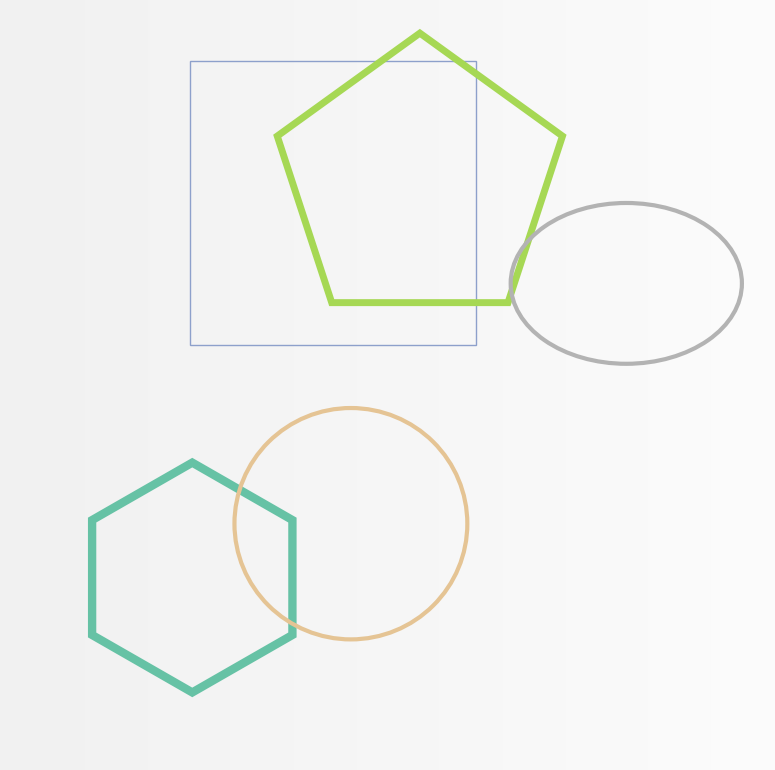[{"shape": "hexagon", "thickness": 3, "radius": 0.75, "center": [0.248, 0.25]}, {"shape": "square", "thickness": 0.5, "radius": 0.92, "center": [0.43, 0.736]}, {"shape": "pentagon", "thickness": 2.5, "radius": 0.97, "center": [0.542, 0.763]}, {"shape": "circle", "thickness": 1.5, "radius": 0.75, "center": [0.453, 0.32]}, {"shape": "oval", "thickness": 1.5, "radius": 0.75, "center": [0.808, 0.632]}]